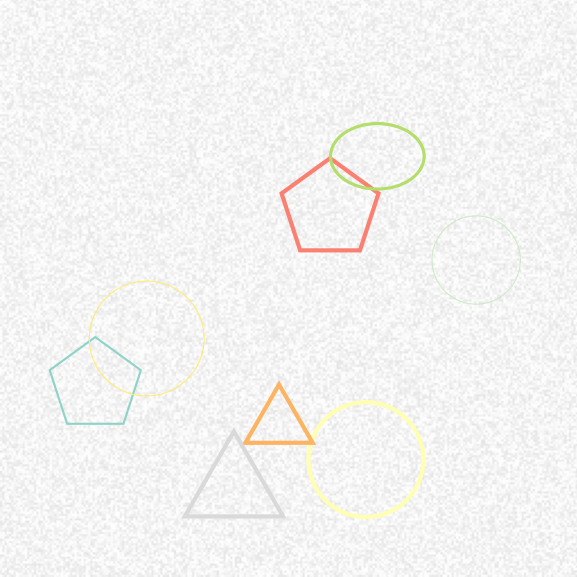[{"shape": "pentagon", "thickness": 1, "radius": 0.41, "center": [0.165, 0.332]}, {"shape": "circle", "thickness": 2, "radius": 0.5, "center": [0.634, 0.203]}, {"shape": "pentagon", "thickness": 2, "radius": 0.44, "center": [0.572, 0.637]}, {"shape": "triangle", "thickness": 2, "radius": 0.34, "center": [0.483, 0.266]}, {"shape": "oval", "thickness": 1.5, "radius": 0.41, "center": [0.653, 0.728]}, {"shape": "triangle", "thickness": 2, "radius": 0.49, "center": [0.405, 0.154]}, {"shape": "circle", "thickness": 0.5, "radius": 0.38, "center": [0.825, 0.549]}, {"shape": "circle", "thickness": 0.5, "radius": 0.5, "center": [0.254, 0.413]}]